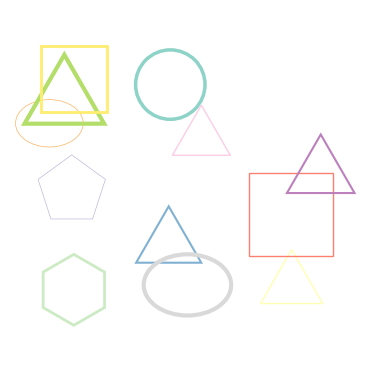[{"shape": "circle", "thickness": 2.5, "radius": 0.45, "center": [0.442, 0.78]}, {"shape": "triangle", "thickness": 1, "radius": 0.47, "center": [0.758, 0.258]}, {"shape": "pentagon", "thickness": 0.5, "radius": 0.46, "center": [0.186, 0.506]}, {"shape": "square", "thickness": 1, "radius": 0.54, "center": [0.756, 0.443]}, {"shape": "triangle", "thickness": 1.5, "radius": 0.49, "center": [0.438, 0.366]}, {"shape": "oval", "thickness": 0.5, "radius": 0.44, "center": [0.128, 0.68]}, {"shape": "triangle", "thickness": 3, "radius": 0.6, "center": [0.167, 0.738]}, {"shape": "triangle", "thickness": 1, "radius": 0.43, "center": [0.523, 0.64]}, {"shape": "oval", "thickness": 3, "radius": 0.57, "center": [0.487, 0.26]}, {"shape": "triangle", "thickness": 1.5, "radius": 0.51, "center": [0.833, 0.549]}, {"shape": "hexagon", "thickness": 2, "radius": 0.46, "center": [0.192, 0.247]}, {"shape": "square", "thickness": 2, "radius": 0.43, "center": [0.193, 0.795]}]